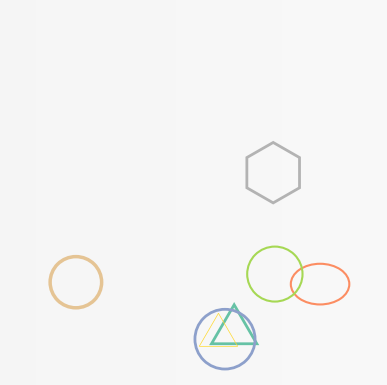[{"shape": "triangle", "thickness": 2, "radius": 0.34, "center": [0.604, 0.141]}, {"shape": "oval", "thickness": 1.5, "radius": 0.38, "center": [0.826, 0.262]}, {"shape": "circle", "thickness": 2, "radius": 0.39, "center": [0.581, 0.119]}, {"shape": "circle", "thickness": 1.5, "radius": 0.36, "center": [0.709, 0.288]}, {"shape": "triangle", "thickness": 0.5, "radius": 0.29, "center": [0.564, 0.129]}, {"shape": "circle", "thickness": 2.5, "radius": 0.33, "center": [0.196, 0.267]}, {"shape": "hexagon", "thickness": 2, "radius": 0.39, "center": [0.705, 0.551]}]